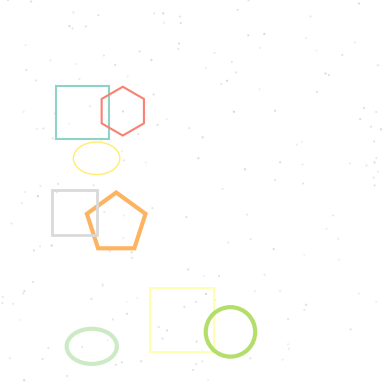[{"shape": "square", "thickness": 1.5, "radius": 0.34, "center": [0.215, 0.709]}, {"shape": "square", "thickness": 1.5, "radius": 0.41, "center": [0.472, 0.168]}, {"shape": "hexagon", "thickness": 1.5, "radius": 0.32, "center": [0.319, 0.711]}, {"shape": "pentagon", "thickness": 3, "radius": 0.4, "center": [0.302, 0.42]}, {"shape": "circle", "thickness": 3, "radius": 0.32, "center": [0.599, 0.138]}, {"shape": "square", "thickness": 2, "radius": 0.29, "center": [0.194, 0.449]}, {"shape": "oval", "thickness": 3, "radius": 0.33, "center": [0.238, 0.1]}, {"shape": "oval", "thickness": 1, "radius": 0.3, "center": [0.251, 0.589]}]